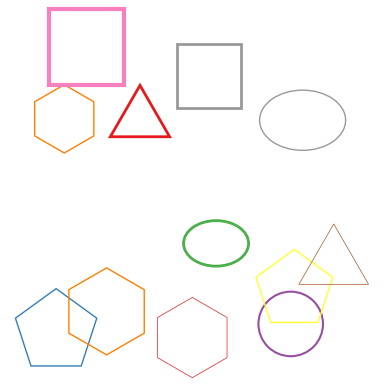[{"shape": "triangle", "thickness": 2, "radius": 0.44, "center": [0.364, 0.689]}, {"shape": "hexagon", "thickness": 0.5, "radius": 0.52, "center": [0.499, 0.123]}, {"shape": "pentagon", "thickness": 1, "radius": 0.56, "center": [0.146, 0.139]}, {"shape": "oval", "thickness": 2, "radius": 0.42, "center": [0.561, 0.368]}, {"shape": "circle", "thickness": 1.5, "radius": 0.42, "center": [0.755, 0.159]}, {"shape": "hexagon", "thickness": 1, "radius": 0.56, "center": [0.277, 0.191]}, {"shape": "hexagon", "thickness": 1, "radius": 0.44, "center": [0.167, 0.691]}, {"shape": "pentagon", "thickness": 1, "radius": 0.52, "center": [0.765, 0.247]}, {"shape": "triangle", "thickness": 0.5, "radius": 0.52, "center": [0.867, 0.314]}, {"shape": "square", "thickness": 3, "radius": 0.49, "center": [0.226, 0.878]}, {"shape": "oval", "thickness": 1, "radius": 0.56, "center": [0.786, 0.688]}, {"shape": "square", "thickness": 2, "radius": 0.42, "center": [0.544, 0.802]}]